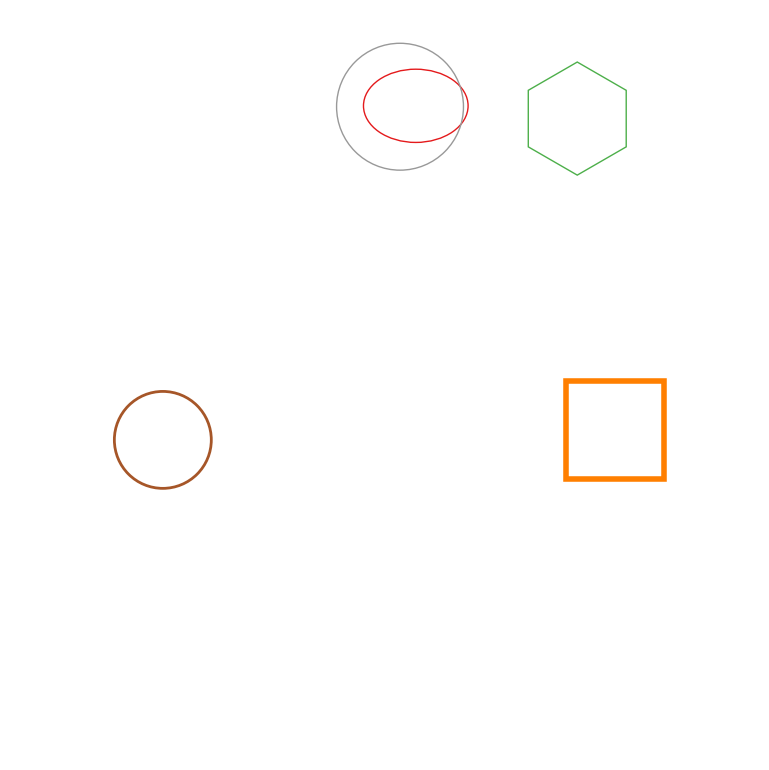[{"shape": "oval", "thickness": 0.5, "radius": 0.34, "center": [0.54, 0.863]}, {"shape": "hexagon", "thickness": 0.5, "radius": 0.37, "center": [0.75, 0.846]}, {"shape": "square", "thickness": 2, "radius": 0.32, "center": [0.799, 0.442]}, {"shape": "circle", "thickness": 1, "radius": 0.31, "center": [0.211, 0.429]}, {"shape": "circle", "thickness": 0.5, "radius": 0.41, "center": [0.52, 0.861]}]